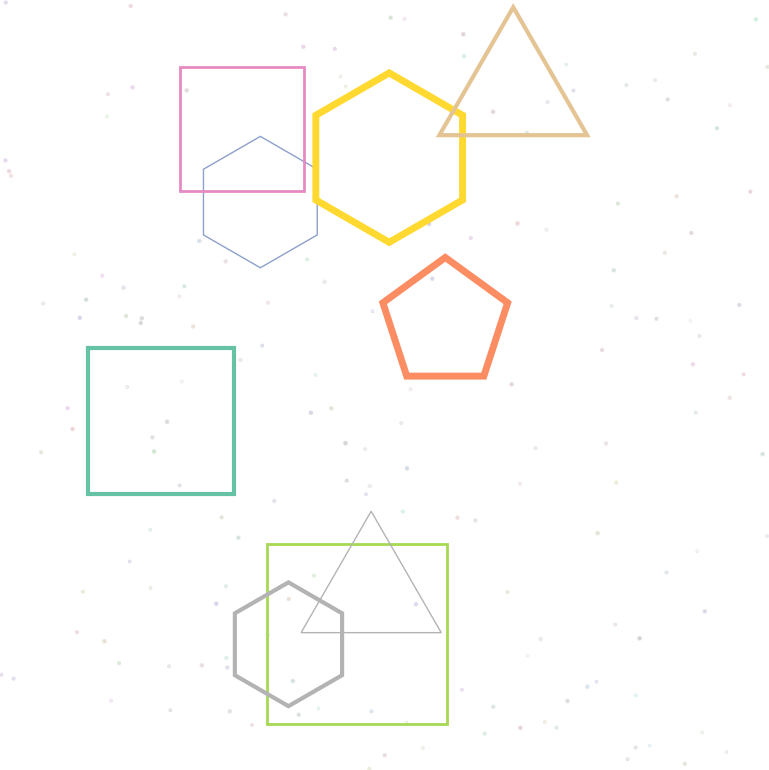[{"shape": "square", "thickness": 1.5, "radius": 0.47, "center": [0.209, 0.454]}, {"shape": "pentagon", "thickness": 2.5, "radius": 0.43, "center": [0.578, 0.58]}, {"shape": "hexagon", "thickness": 0.5, "radius": 0.43, "center": [0.338, 0.738]}, {"shape": "square", "thickness": 1, "radius": 0.4, "center": [0.314, 0.832]}, {"shape": "square", "thickness": 1, "radius": 0.59, "center": [0.464, 0.177]}, {"shape": "hexagon", "thickness": 2.5, "radius": 0.55, "center": [0.505, 0.795]}, {"shape": "triangle", "thickness": 1.5, "radius": 0.55, "center": [0.667, 0.88]}, {"shape": "triangle", "thickness": 0.5, "radius": 0.53, "center": [0.482, 0.231]}, {"shape": "hexagon", "thickness": 1.5, "radius": 0.4, "center": [0.375, 0.163]}]